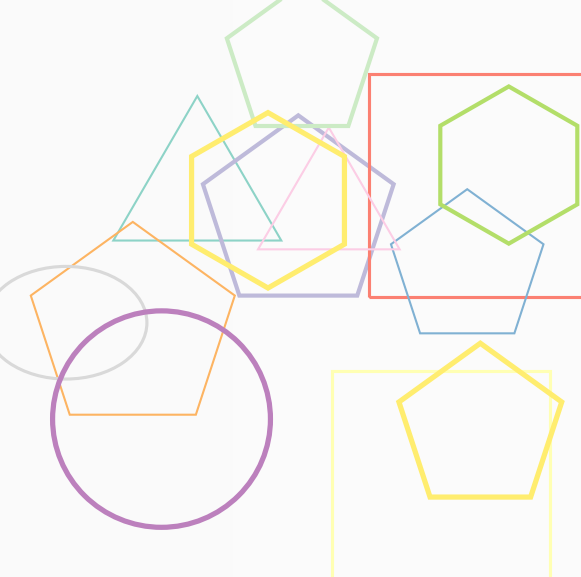[{"shape": "triangle", "thickness": 1, "radius": 0.83, "center": [0.339, 0.666]}, {"shape": "square", "thickness": 1.5, "radius": 0.94, "center": [0.758, 0.17]}, {"shape": "pentagon", "thickness": 2, "radius": 0.86, "center": [0.513, 0.627]}, {"shape": "square", "thickness": 1.5, "radius": 0.96, "center": [0.828, 0.678]}, {"shape": "pentagon", "thickness": 1, "radius": 0.69, "center": [0.804, 0.534]}, {"shape": "pentagon", "thickness": 1, "radius": 0.92, "center": [0.228, 0.43]}, {"shape": "hexagon", "thickness": 2, "radius": 0.68, "center": [0.875, 0.713]}, {"shape": "triangle", "thickness": 1, "radius": 0.7, "center": [0.566, 0.638]}, {"shape": "oval", "thickness": 1.5, "radius": 0.7, "center": [0.113, 0.44]}, {"shape": "circle", "thickness": 2.5, "radius": 0.94, "center": [0.278, 0.273]}, {"shape": "pentagon", "thickness": 2, "radius": 0.68, "center": [0.519, 0.891]}, {"shape": "pentagon", "thickness": 2.5, "radius": 0.74, "center": [0.826, 0.258]}, {"shape": "hexagon", "thickness": 2.5, "radius": 0.76, "center": [0.461, 0.652]}]